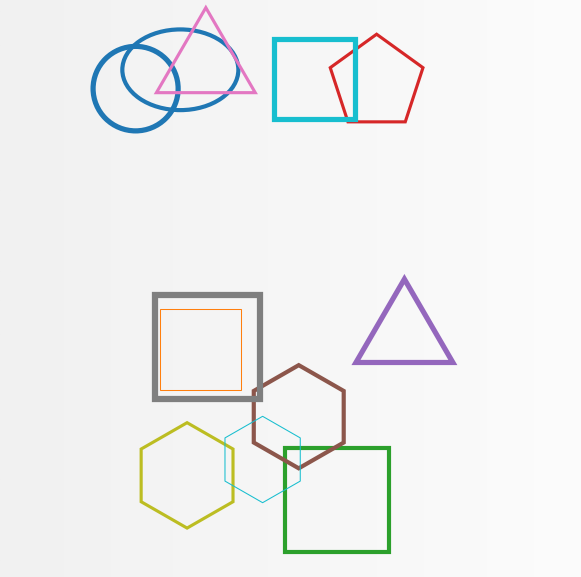[{"shape": "oval", "thickness": 2, "radius": 0.5, "center": [0.31, 0.878]}, {"shape": "circle", "thickness": 2.5, "radius": 0.37, "center": [0.233, 0.846]}, {"shape": "square", "thickness": 0.5, "radius": 0.35, "center": [0.345, 0.394]}, {"shape": "square", "thickness": 2, "radius": 0.45, "center": [0.58, 0.133]}, {"shape": "pentagon", "thickness": 1.5, "radius": 0.42, "center": [0.648, 0.856]}, {"shape": "triangle", "thickness": 2.5, "radius": 0.48, "center": [0.696, 0.42]}, {"shape": "hexagon", "thickness": 2, "radius": 0.45, "center": [0.514, 0.278]}, {"shape": "triangle", "thickness": 1.5, "radius": 0.49, "center": [0.354, 0.888]}, {"shape": "square", "thickness": 3, "radius": 0.45, "center": [0.356, 0.398]}, {"shape": "hexagon", "thickness": 1.5, "radius": 0.46, "center": [0.322, 0.176]}, {"shape": "square", "thickness": 2.5, "radius": 0.35, "center": [0.542, 0.863]}, {"shape": "hexagon", "thickness": 0.5, "radius": 0.37, "center": [0.452, 0.203]}]